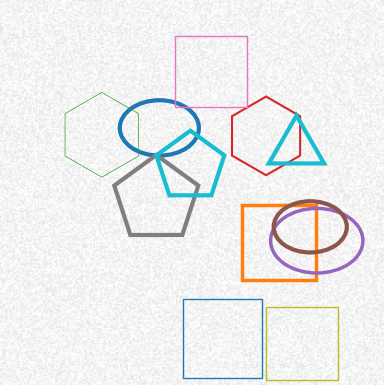[{"shape": "oval", "thickness": 3, "radius": 0.51, "center": [0.414, 0.668]}, {"shape": "square", "thickness": 1, "radius": 0.51, "center": [0.578, 0.12]}, {"shape": "square", "thickness": 2.5, "radius": 0.48, "center": [0.725, 0.371]}, {"shape": "hexagon", "thickness": 0.5, "radius": 0.55, "center": [0.264, 0.65]}, {"shape": "hexagon", "thickness": 1.5, "radius": 0.51, "center": [0.691, 0.647]}, {"shape": "oval", "thickness": 2.5, "radius": 0.6, "center": [0.823, 0.375]}, {"shape": "oval", "thickness": 3, "radius": 0.48, "center": [0.806, 0.411]}, {"shape": "square", "thickness": 1, "radius": 0.46, "center": [0.548, 0.814]}, {"shape": "pentagon", "thickness": 3, "radius": 0.57, "center": [0.406, 0.483]}, {"shape": "square", "thickness": 1, "radius": 0.47, "center": [0.784, 0.108]}, {"shape": "triangle", "thickness": 3, "radius": 0.41, "center": [0.77, 0.617]}, {"shape": "pentagon", "thickness": 3, "radius": 0.46, "center": [0.494, 0.568]}]